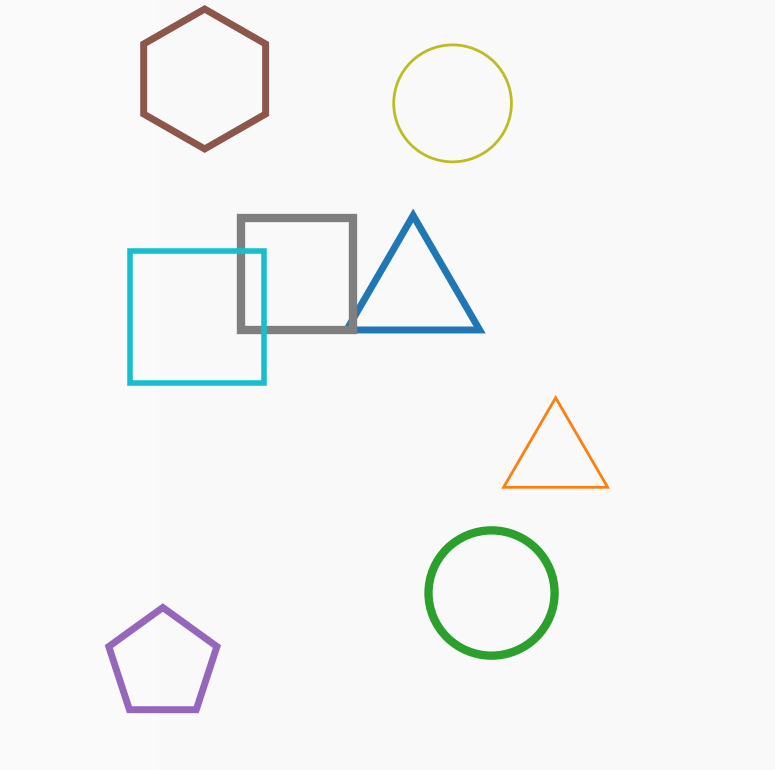[{"shape": "triangle", "thickness": 2.5, "radius": 0.5, "center": [0.533, 0.621]}, {"shape": "triangle", "thickness": 1, "radius": 0.39, "center": [0.717, 0.406]}, {"shape": "circle", "thickness": 3, "radius": 0.41, "center": [0.634, 0.23]}, {"shape": "pentagon", "thickness": 2.5, "radius": 0.37, "center": [0.21, 0.138]}, {"shape": "hexagon", "thickness": 2.5, "radius": 0.45, "center": [0.264, 0.897]}, {"shape": "square", "thickness": 3, "radius": 0.36, "center": [0.383, 0.644]}, {"shape": "circle", "thickness": 1, "radius": 0.38, "center": [0.584, 0.866]}, {"shape": "square", "thickness": 2, "radius": 0.43, "center": [0.254, 0.588]}]